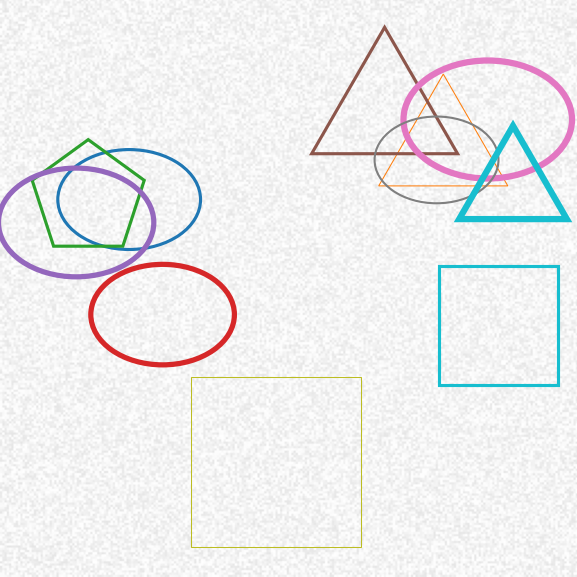[{"shape": "oval", "thickness": 1.5, "radius": 0.62, "center": [0.224, 0.654]}, {"shape": "triangle", "thickness": 0.5, "radius": 0.65, "center": [0.768, 0.742]}, {"shape": "pentagon", "thickness": 1.5, "radius": 0.51, "center": [0.153, 0.655]}, {"shape": "oval", "thickness": 2.5, "radius": 0.62, "center": [0.282, 0.454]}, {"shape": "oval", "thickness": 2.5, "radius": 0.67, "center": [0.132, 0.614]}, {"shape": "triangle", "thickness": 1.5, "radius": 0.73, "center": [0.666, 0.806]}, {"shape": "oval", "thickness": 3, "radius": 0.73, "center": [0.845, 0.792]}, {"shape": "oval", "thickness": 1, "radius": 0.54, "center": [0.756, 0.722]}, {"shape": "square", "thickness": 0.5, "radius": 0.73, "center": [0.478, 0.199]}, {"shape": "square", "thickness": 1.5, "radius": 0.51, "center": [0.863, 0.436]}, {"shape": "triangle", "thickness": 3, "radius": 0.54, "center": [0.888, 0.674]}]